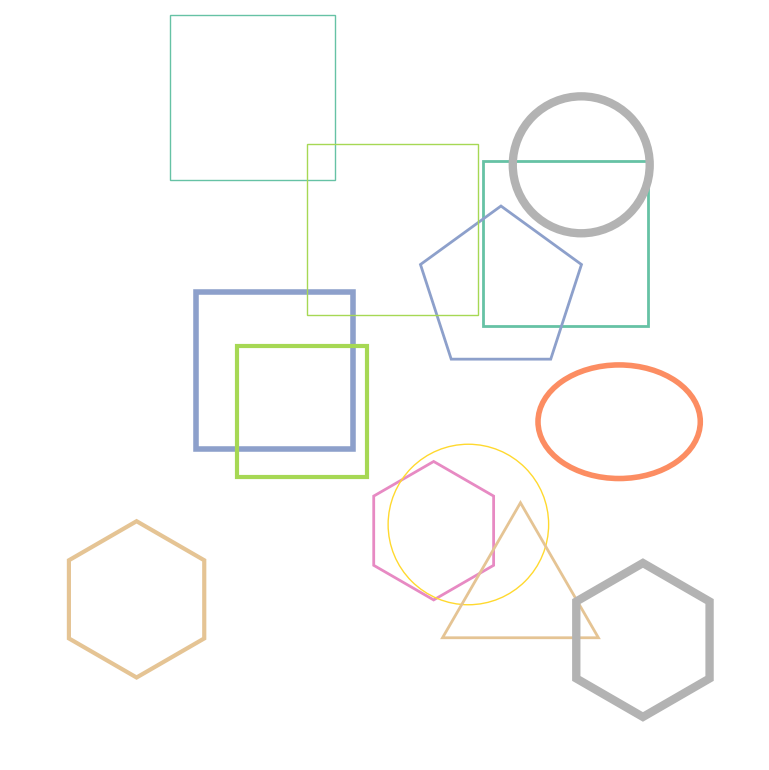[{"shape": "square", "thickness": 1, "radius": 0.54, "center": [0.734, 0.684]}, {"shape": "square", "thickness": 0.5, "radius": 0.54, "center": [0.328, 0.873]}, {"shape": "oval", "thickness": 2, "radius": 0.53, "center": [0.804, 0.452]}, {"shape": "square", "thickness": 2, "radius": 0.51, "center": [0.357, 0.519]}, {"shape": "pentagon", "thickness": 1, "radius": 0.55, "center": [0.651, 0.623]}, {"shape": "hexagon", "thickness": 1, "radius": 0.45, "center": [0.563, 0.311]}, {"shape": "square", "thickness": 1.5, "radius": 0.42, "center": [0.392, 0.466]}, {"shape": "square", "thickness": 0.5, "radius": 0.56, "center": [0.51, 0.702]}, {"shape": "circle", "thickness": 0.5, "radius": 0.52, "center": [0.608, 0.319]}, {"shape": "triangle", "thickness": 1, "radius": 0.58, "center": [0.676, 0.23]}, {"shape": "hexagon", "thickness": 1.5, "radius": 0.51, "center": [0.177, 0.222]}, {"shape": "hexagon", "thickness": 3, "radius": 0.5, "center": [0.835, 0.169]}, {"shape": "circle", "thickness": 3, "radius": 0.44, "center": [0.755, 0.786]}]